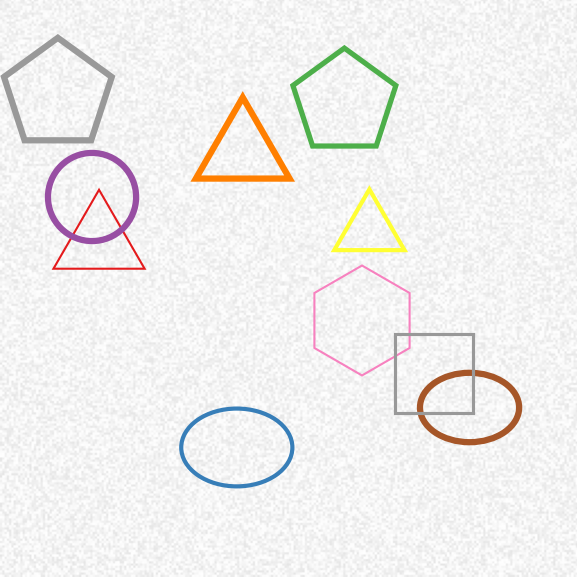[{"shape": "triangle", "thickness": 1, "radius": 0.46, "center": [0.171, 0.579]}, {"shape": "oval", "thickness": 2, "radius": 0.48, "center": [0.41, 0.224]}, {"shape": "pentagon", "thickness": 2.5, "radius": 0.47, "center": [0.596, 0.822]}, {"shape": "circle", "thickness": 3, "radius": 0.38, "center": [0.159, 0.658]}, {"shape": "triangle", "thickness": 3, "radius": 0.47, "center": [0.42, 0.737]}, {"shape": "triangle", "thickness": 2, "radius": 0.35, "center": [0.64, 0.601]}, {"shape": "oval", "thickness": 3, "radius": 0.43, "center": [0.813, 0.294]}, {"shape": "hexagon", "thickness": 1, "radius": 0.48, "center": [0.627, 0.444]}, {"shape": "square", "thickness": 1.5, "radius": 0.34, "center": [0.752, 0.353]}, {"shape": "pentagon", "thickness": 3, "radius": 0.49, "center": [0.1, 0.836]}]